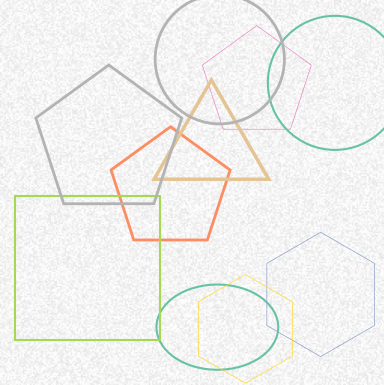[{"shape": "circle", "thickness": 1.5, "radius": 0.87, "center": [0.87, 0.785]}, {"shape": "oval", "thickness": 1.5, "radius": 0.79, "center": [0.565, 0.15]}, {"shape": "pentagon", "thickness": 2, "radius": 0.81, "center": [0.443, 0.508]}, {"shape": "hexagon", "thickness": 0.5, "radius": 0.81, "center": [0.833, 0.235]}, {"shape": "pentagon", "thickness": 0.5, "radius": 0.74, "center": [0.667, 0.785]}, {"shape": "square", "thickness": 1.5, "radius": 0.94, "center": [0.228, 0.304]}, {"shape": "hexagon", "thickness": 0.5, "radius": 0.7, "center": [0.637, 0.146]}, {"shape": "triangle", "thickness": 2.5, "radius": 0.86, "center": [0.549, 0.62]}, {"shape": "circle", "thickness": 2, "radius": 0.84, "center": [0.571, 0.846]}, {"shape": "pentagon", "thickness": 2, "radius": 1.0, "center": [0.283, 0.632]}]